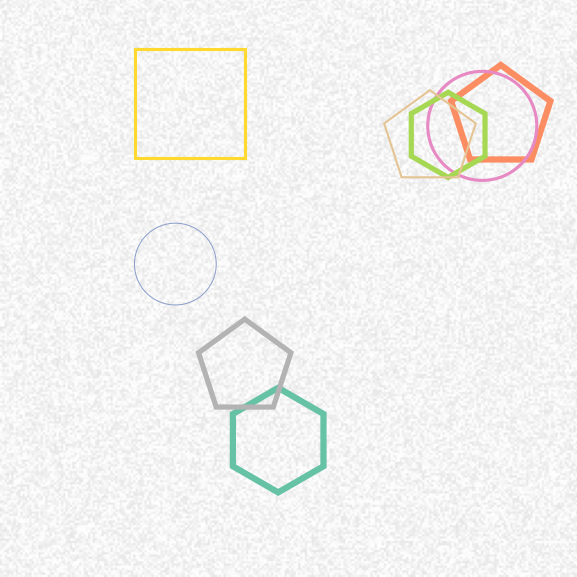[{"shape": "hexagon", "thickness": 3, "radius": 0.45, "center": [0.482, 0.237]}, {"shape": "pentagon", "thickness": 3, "radius": 0.45, "center": [0.867, 0.796]}, {"shape": "circle", "thickness": 0.5, "radius": 0.35, "center": [0.304, 0.542]}, {"shape": "circle", "thickness": 1.5, "radius": 0.47, "center": [0.835, 0.781]}, {"shape": "hexagon", "thickness": 2.5, "radius": 0.37, "center": [0.776, 0.766]}, {"shape": "square", "thickness": 1.5, "radius": 0.47, "center": [0.329, 0.82]}, {"shape": "pentagon", "thickness": 1, "radius": 0.42, "center": [0.745, 0.76]}, {"shape": "pentagon", "thickness": 2.5, "radius": 0.42, "center": [0.424, 0.362]}]